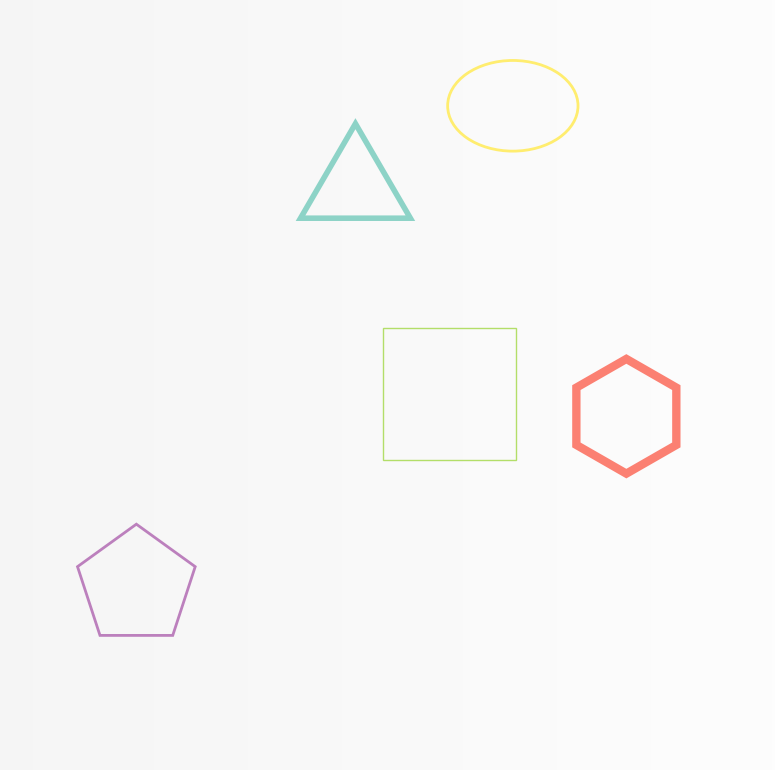[{"shape": "triangle", "thickness": 2, "radius": 0.41, "center": [0.459, 0.758]}, {"shape": "hexagon", "thickness": 3, "radius": 0.37, "center": [0.808, 0.459]}, {"shape": "square", "thickness": 0.5, "radius": 0.43, "center": [0.579, 0.488]}, {"shape": "pentagon", "thickness": 1, "radius": 0.4, "center": [0.176, 0.239]}, {"shape": "oval", "thickness": 1, "radius": 0.42, "center": [0.662, 0.863]}]